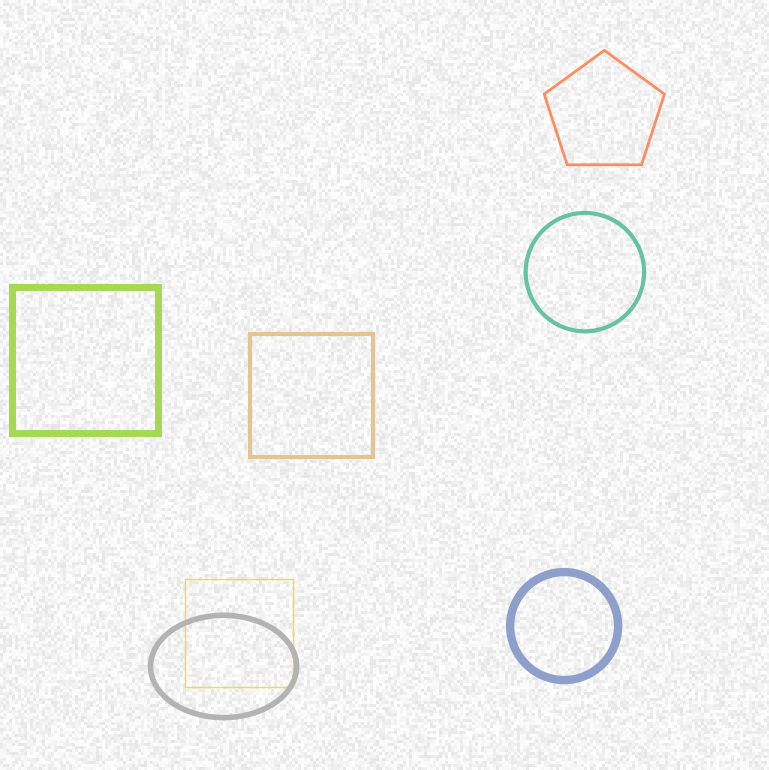[{"shape": "circle", "thickness": 1.5, "radius": 0.38, "center": [0.76, 0.647]}, {"shape": "pentagon", "thickness": 1, "radius": 0.41, "center": [0.785, 0.852]}, {"shape": "circle", "thickness": 3, "radius": 0.35, "center": [0.733, 0.187]}, {"shape": "square", "thickness": 2.5, "radius": 0.47, "center": [0.11, 0.532]}, {"shape": "square", "thickness": 0.5, "radius": 0.35, "center": [0.311, 0.178]}, {"shape": "square", "thickness": 1.5, "radius": 0.4, "center": [0.404, 0.486]}, {"shape": "oval", "thickness": 2, "radius": 0.47, "center": [0.29, 0.134]}]